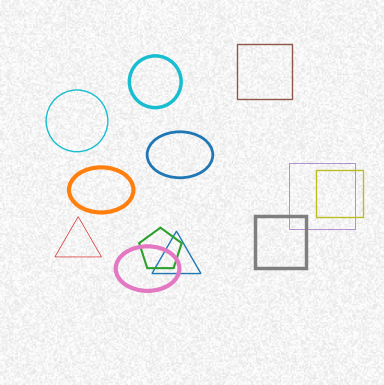[{"shape": "oval", "thickness": 2, "radius": 0.43, "center": [0.467, 0.598]}, {"shape": "triangle", "thickness": 1, "radius": 0.37, "center": [0.458, 0.326]}, {"shape": "oval", "thickness": 3, "radius": 0.42, "center": [0.263, 0.507]}, {"shape": "pentagon", "thickness": 1.5, "radius": 0.29, "center": [0.417, 0.351]}, {"shape": "triangle", "thickness": 0.5, "radius": 0.35, "center": [0.203, 0.368]}, {"shape": "square", "thickness": 0.5, "radius": 0.43, "center": [0.836, 0.491]}, {"shape": "square", "thickness": 1, "radius": 0.36, "center": [0.688, 0.814]}, {"shape": "oval", "thickness": 3, "radius": 0.41, "center": [0.383, 0.302]}, {"shape": "square", "thickness": 2.5, "radius": 0.33, "center": [0.728, 0.372]}, {"shape": "square", "thickness": 1, "radius": 0.31, "center": [0.882, 0.496]}, {"shape": "circle", "thickness": 2.5, "radius": 0.34, "center": [0.403, 0.788]}, {"shape": "circle", "thickness": 1, "radius": 0.4, "center": [0.2, 0.686]}]